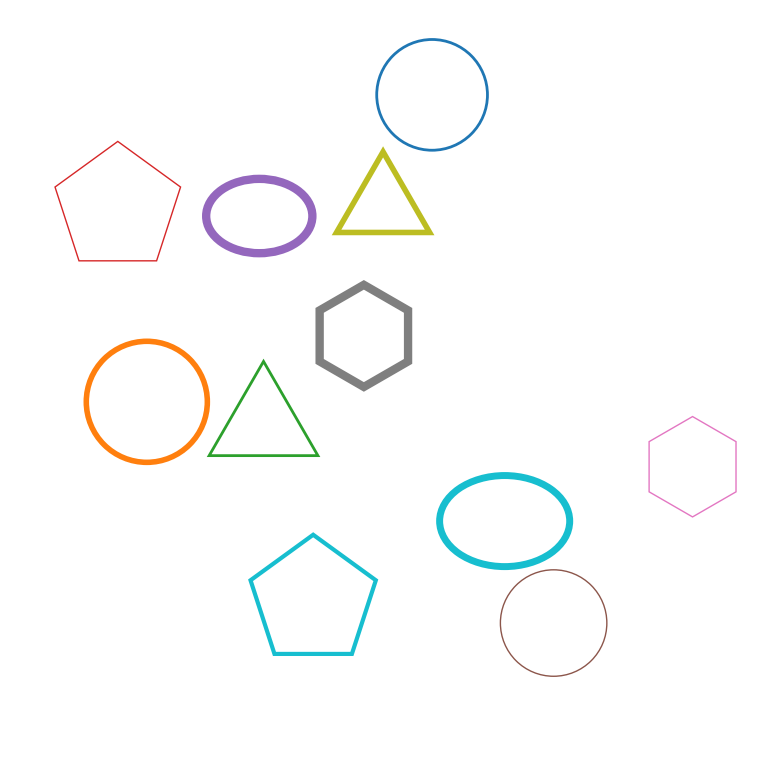[{"shape": "circle", "thickness": 1, "radius": 0.36, "center": [0.561, 0.877]}, {"shape": "circle", "thickness": 2, "radius": 0.39, "center": [0.191, 0.478]}, {"shape": "triangle", "thickness": 1, "radius": 0.41, "center": [0.342, 0.449]}, {"shape": "pentagon", "thickness": 0.5, "radius": 0.43, "center": [0.153, 0.731]}, {"shape": "oval", "thickness": 3, "radius": 0.34, "center": [0.337, 0.719]}, {"shape": "circle", "thickness": 0.5, "radius": 0.35, "center": [0.719, 0.191]}, {"shape": "hexagon", "thickness": 0.5, "radius": 0.33, "center": [0.899, 0.394]}, {"shape": "hexagon", "thickness": 3, "radius": 0.33, "center": [0.473, 0.564]}, {"shape": "triangle", "thickness": 2, "radius": 0.35, "center": [0.498, 0.733]}, {"shape": "oval", "thickness": 2.5, "radius": 0.42, "center": [0.655, 0.323]}, {"shape": "pentagon", "thickness": 1.5, "radius": 0.43, "center": [0.407, 0.22]}]